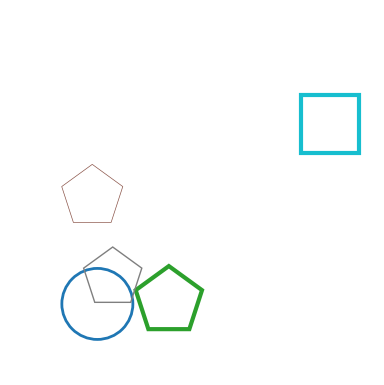[{"shape": "circle", "thickness": 2, "radius": 0.46, "center": [0.253, 0.211]}, {"shape": "pentagon", "thickness": 3, "radius": 0.45, "center": [0.439, 0.218]}, {"shape": "pentagon", "thickness": 0.5, "radius": 0.42, "center": [0.24, 0.49]}, {"shape": "pentagon", "thickness": 1, "radius": 0.4, "center": [0.293, 0.279]}, {"shape": "square", "thickness": 3, "radius": 0.38, "center": [0.858, 0.678]}]